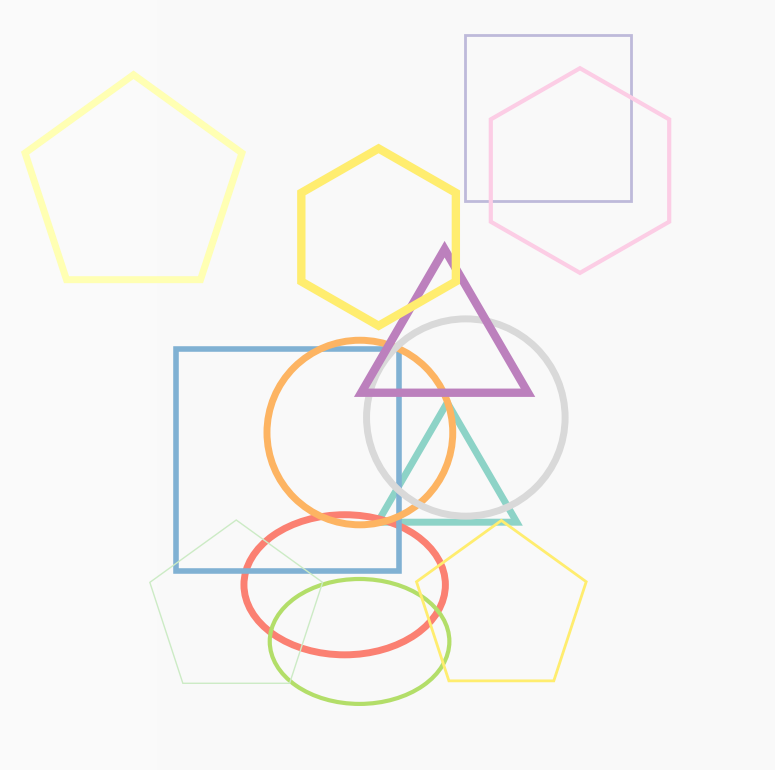[{"shape": "triangle", "thickness": 2.5, "radius": 0.52, "center": [0.577, 0.374]}, {"shape": "pentagon", "thickness": 2.5, "radius": 0.74, "center": [0.172, 0.756]}, {"shape": "square", "thickness": 1, "radius": 0.54, "center": [0.707, 0.847]}, {"shape": "oval", "thickness": 2.5, "radius": 0.65, "center": [0.445, 0.241]}, {"shape": "square", "thickness": 2, "radius": 0.72, "center": [0.372, 0.403]}, {"shape": "circle", "thickness": 2.5, "radius": 0.6, "center": [0.464, 0.438]}, {"shape": "oval", "thickness": 1.5, "radius": 0.58, "center": [0.464, 0.167]}, {"shape": "hexagon", "thickness": 1.5, "radius": 0.66, "center": [0.748, 0.779]}, {"shape": "circle", "thickness": 2.5, "radius": 0.64, "center": [0.601, 0.458]}, {"shape": "triangle", "thickness": 3, "radius": 0.62, "center": [0.574, 0.552]}, {"shape": "pentagon", "thickness": 0.5, "radius": 0.59, "center": [0.305, 0.207]}, {"shape": "pentagon", "thickness": 1, "radius": 0.58, "center": [0.647, 0.209]}, {"shape": "hexagon", "thickness": 3, "radius": 0.58, "center": [0.489, 0.692]}]